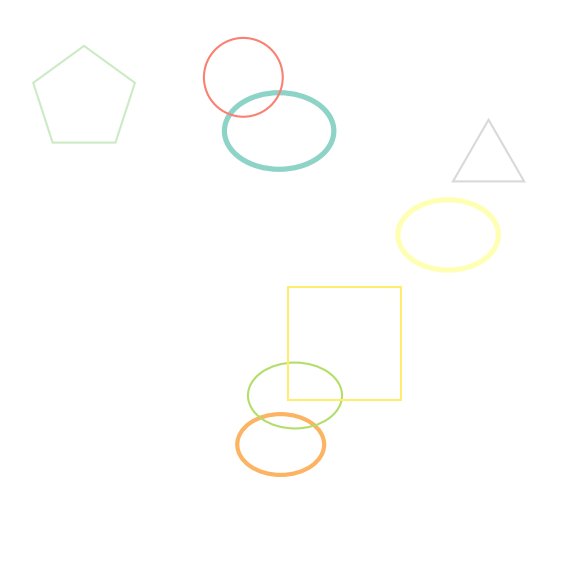[{"shape": "oval", "thickness": 2.5, "radius": 0.47, "center": [0.483, 0.772]}, {"shape": "oval", "thickness": 2.5, "radius": 0.43, "center": [0.776, 0.592]}, {"shape": "circle", "thickness": 1, "radius": 0.34, "center": [0.421, 0.865]}, {"shape": "oval", "thickness": 2, "radius": 0.38, "center": [0.486, 0.229]}, {"shape": "oval", "thickness": 1, "radius": 0.41, "center": [0.511, 0.314]}, {"shape": "triangle", "thickness": 1, "radius": 0.36, "center": [0.846, 0.721]}, {"shape": "pentagon", "thickness": 1, "radius": 0.46, "center": [0.146, 0.827]}, {"shape": "square", "thickness": 1, "radius": 0.49, "center": [0.596, 0.405]}]